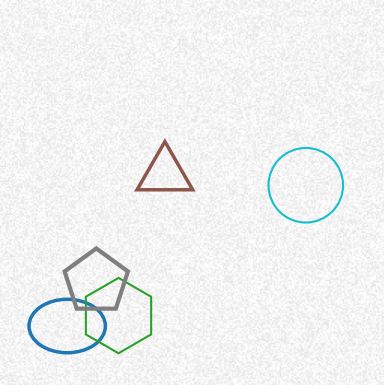[{"shape": "oval", "thickness": 2.5, "radius": 0.5, "center": [0.175, 0.153]}, {"shape": "hexagon", "thickness": 1.5, "radius": 0.49, "center": [0.308, 0.18]}, {"shape": "triangle", "thickness": 2.5, "radius": 0.42, "center": [0.428, 0.549]}, {"shape": "pentagon", "thickness": 3, "radius": 0.43, "center": [0.25, 0.268]}, {"shape": "circle", "thickness": 1.5, "radius": 0.48, "center": [0.794, 0.519]}]